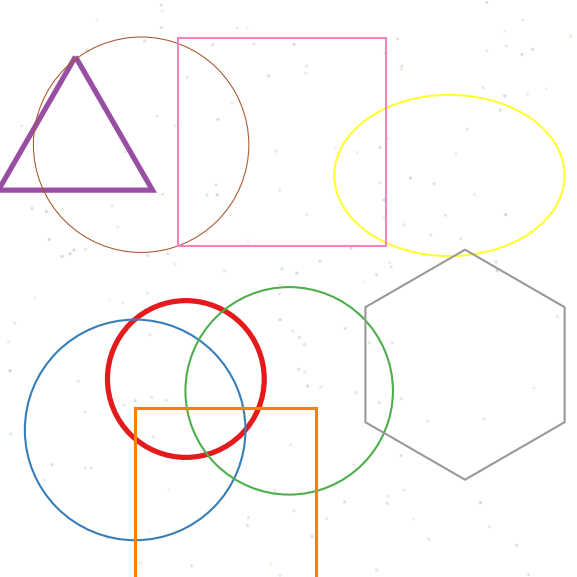[{"shape": "circle", "thickness": 2.5, "radius": 0.68, "center": [0.322, 0.343]}, {"shape": "circle", "thickness": 1, "radius": 0.95, "center": [0.234, 0.255]}, {"shape": "circle", "thickness": 1, "radius": 0.9, "center": [0.501, 0.322]}, {"shape": "triangle", "thickness": 2.5, "radius": 0.77, "center": [0.131, 0.747]}, {"shape": "square", "thickness": 1.5, "radius": 0.78, "center": [0.39, 0.137]}, {"shape": "oval", "thickness": 1, "radius": 1.0, "center": [0.778, 0.695]}, {"shape": "circle", "thickness": 0.5, "radius": 0.93, "center": [0.244, 0.749]}, {"shape": "square", "thickness": 1, "radius": 0.9, "center": [0.488, 0.754]}, {"shape": "hexagon", "thickness": 1, "radius": 1.0, "center": [0.805, 0.368]}]